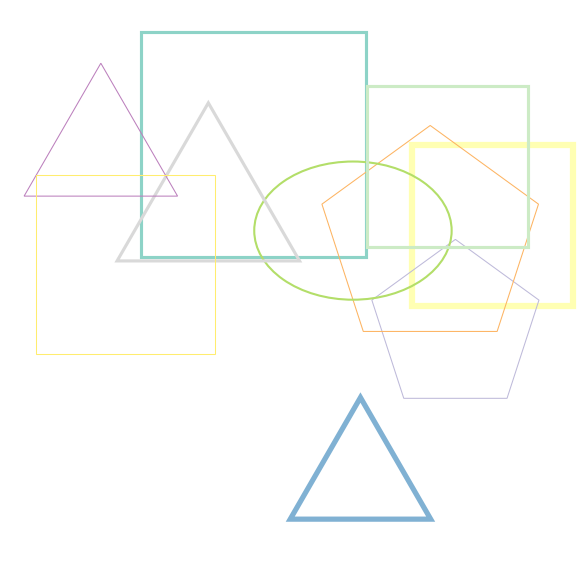[{"shape": "square", "thickness": 1.5, "radius": 0.97, "center": [0.439, 0.749]}, {"shape": "square", "thickness": 3, "radius": 0.7, "center": [0.853, 0.608]}, {"shape": "pentagon", "thickness": 0.5, "radius": 0.76, "center": [0.789, 0.432]}, {"shape": "triangle", "thickness": 2.5, "radius": 0.7, "center": [0.624, 0.17]}, {"shape": "pentagon", "thickness": 0.5, "radius": 0.99, "center": [0.745, 0.585]}, {"shape": "oval", "thickness": 1, "radius": 0.85, "center": [0.611, 0.6]}, {"shape": "triangle", "thickness": 1.5, "radius": 0.91, "center": [0.361, 0.639]}, {"shape": "triangle", "thickness": 0.5, "radius": 0.77, "center": [0.175, 0.736]}, {"shape": "square", "thickness": 1.5, "radius": 0.7, "center": [0.775, 0.711]}, {"shape": "square", "thickness": 0.5, "radius": 0.77, "center": [0.217, 0.541]}]